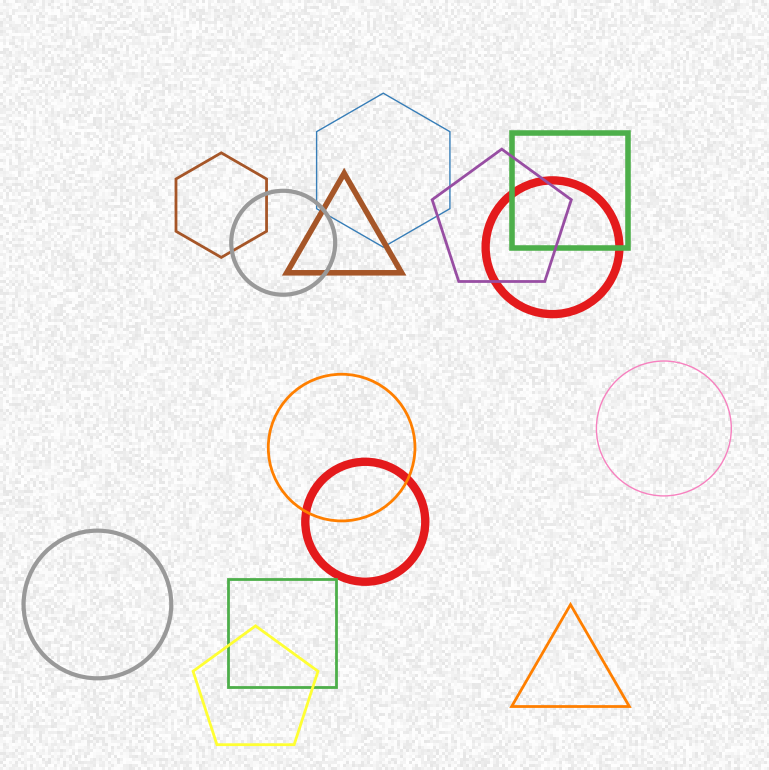[{"shape": "circle", "thickness": 3, "radius": 0.39, "center": [0.474, 0.322]}, {"shape": "circle", "thickness": 3, "radius": 0.43, "center": [0.718, 0.679]}, {"shape": "hexagon", "thickness": 0.5, "radius": 0.5, "center": [0.498, 0.779]}, {"shape": "square", "thickness": 2, "radius": 0.37, "center": [0.74, 0.752]}, {"shape": "square", "thickness": 1, "radius": 0.35, "center": [0.366, 0.178]}, {"shape": "pentagon", "thickness": 1, "radius": 0.48, "center": [0.652, 0.711]}, {"shape": "circle", "thickness": 1, "radius": 0.48, "center": [0.444, 0.419]}, {"shape": "triangle", "thickness": 1, "radius": 0.44, "center": [0.741, 0.127]}, {"shape": "pentagon", "thickness": 1, "radius": 0.43, "center": [0.332, 0.102]}, {"shape": "triangle", "thickness": 2, "radius": 0.43, "center": [0.447, 0.689]}, {"shape": "hexagon", "thickness": 1, "radius": 0.34, "center": [0.287, 0.734]}, {"shape": "circle", "thickness": 0.5, "radius": 0.44, "center": [0.862, 0.444]}, {"shape": "circle", "thickness": 1.5, "radius": 0.34, "center": [0.368, 0.685]}, {"shape": "circle", "thickness": 1.5, "radius": 0.48, "center": [0.127, 0.215]}]